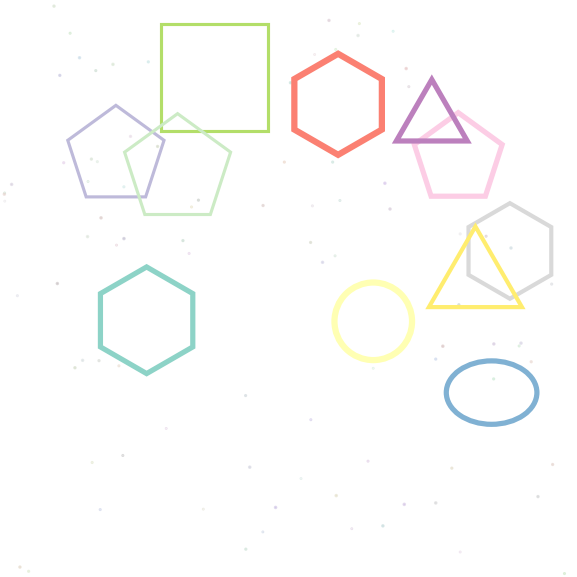[{"shape": "hexagon", "thickness": 2.5, "radius": 0.46, "center": [0.254, 0.445]}, {"shape": "circle", "thickness": 3, "radius": 0.34, "center": [0.646, 0.443]}, {"shape": "pentagon", "thickness": 1.5, "radius": 0.44, "center": [0.201, 0.729]}, {"shape": "hexagon", "thickness": 3, "radius": 0.44, "center": [0.585, 0.819]}, {"shape": "oval", "thickness": 2.5, "radius": 0.39, "center": [0.851, 0.319]}, {"shape": "square", "thickness": 1.5, "radius": 0.46, "center": [0.371, 0.865]}, {"shape": "pentagon", "thickness": 2.5, "radius": 0.4, "center": [0.793, 0.724]}, {"shape": "hexagon", "thickness": 2, "radius": 0.41, "center": [0.883, 0.565]}, {"shape": "triangle", "thickness": 2.5, "radius": 0.35, "center": [0.748, 0.79]}, {"shape": "pentagon", "thickness": 1.5, "radius": 0.48, "center": [0.308, 0.706]}, {"shape": "triangle", "thickness": 2, "radius": 0.47, "center": [0.823, 0.514]}]